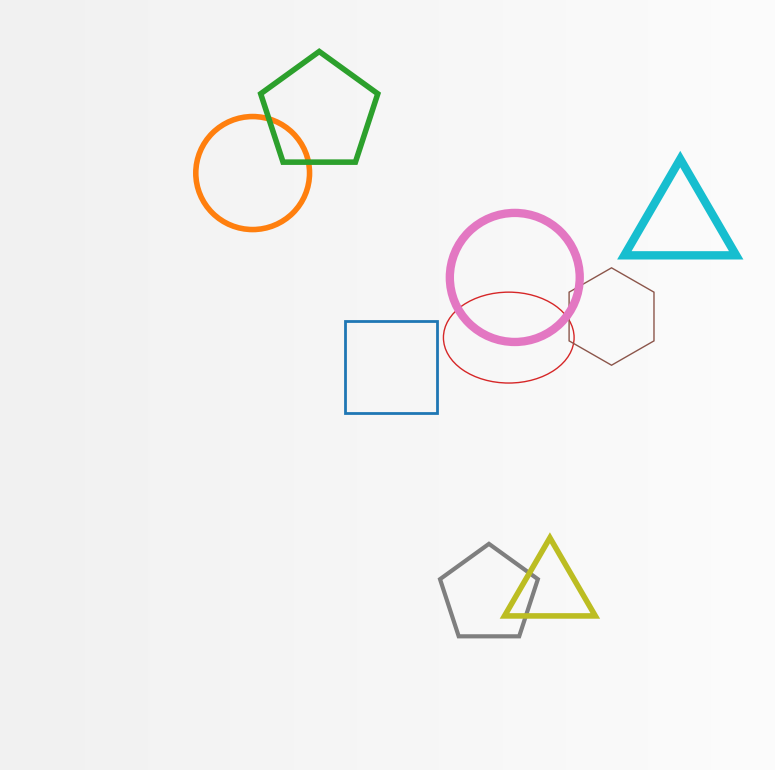[{"shape": "square", "thickness": 1, "radius": 0.3, "center": [0.504, 0.523]}, {"shape": "circle", "thickness": 2, "radius": 0.37, "center": [0.326, 0.775]}, {"shape": "pentagon", "thickness": 2, "radius": 0.4, "center": [0.412, 0.854]}, {"shape": "oval", "thickness": 0.5, "radius": 0.42, "center": [0.656, 0.562]}, {"shape": "hexagon", "thickness": 0.5, "radius": 0.32, "center": [0.789, 0.589]}, {"shape": "circle", "thickness": 3, "radius": 0.42, "center": [0.664, 0.64]}, {"shape": "pentagon", "thickness": 1.5, "radius": 0.33, "center": [0.631, 0.227]}, {"shape": "triangle", "thickness": 2, "radius": 0.34, "center": [0.71, 0.234]}, {"shape": "triangle", "thickness": 3, "radius": 0.42, "center": [0.878, 0.71]}]